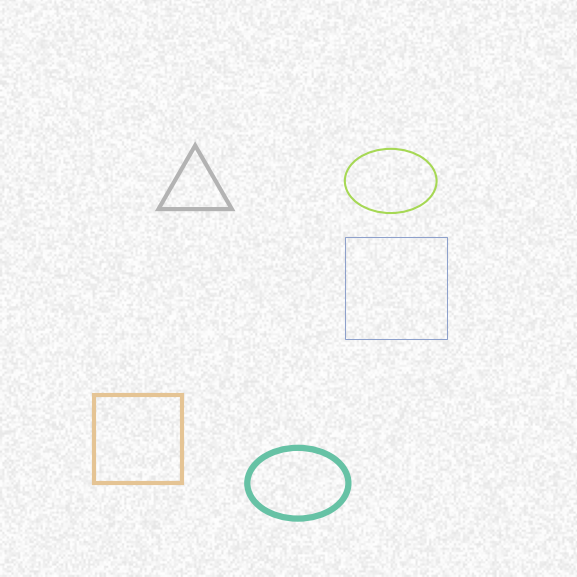[{"shape": "oval", "thickness": 3, "radius": 0.44, "center": [0.516, 0.162]}, {"shape": "square", "thickness": 0.5, "radius": 0.44, "center": [0.686, 0.501]}, {"shape": "oval", "thickness": 1, "radius": 0.4, "center": [0.677, 0.686]}, {"shape": "square", "thickness": 2, "radius": 0.38, "center": [0.239, 0.239]}, {"shape": "triangle", "thickness": 2, "radius": 0.37, "center": [0.338, 0.674]}]